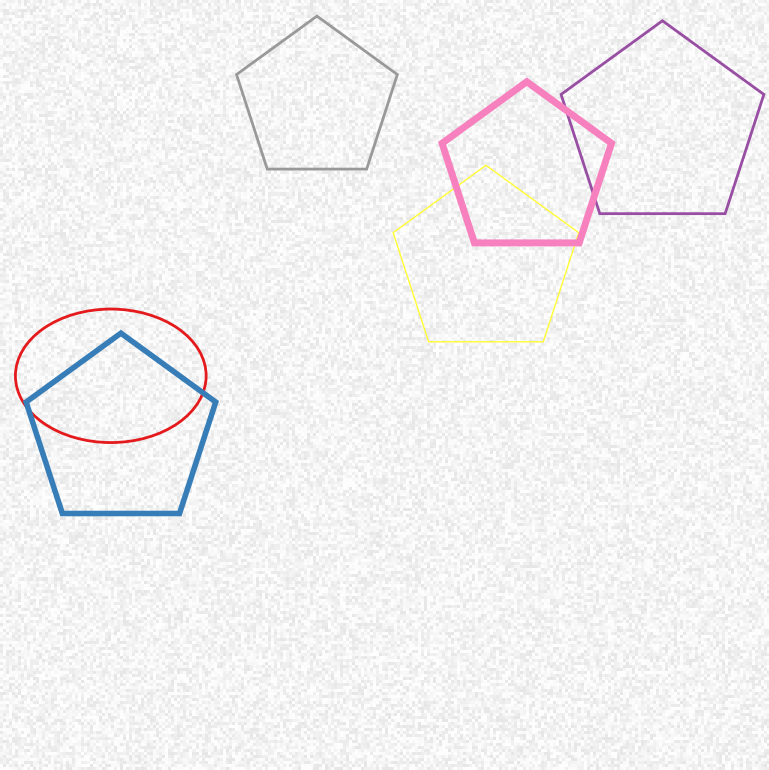[{"shape": "oval", "thickness": 1, "radius": 0.62, "center": [0.144, 0.512]}, {"shape": "pentagon", "thickness": 2, "radius": 0.65, "center": [0.157, 0.438]}, {"shape": "pentagon", "thickness": 1, "radius": 0.69, "center": [0.86, 0.835]}, {"shape": "pentagon", "thickness": 0.5, "radius": 0.63, "center": [0.631, 0.659]}, {"shape": "pentagon", "thickness": 2.5, "radius": 0.58, "center": [0.684, 0.778]}, {"shape": "pentagon", "thickness": 1, "radius": 0.55, "center": [0.412, 0.869]}]